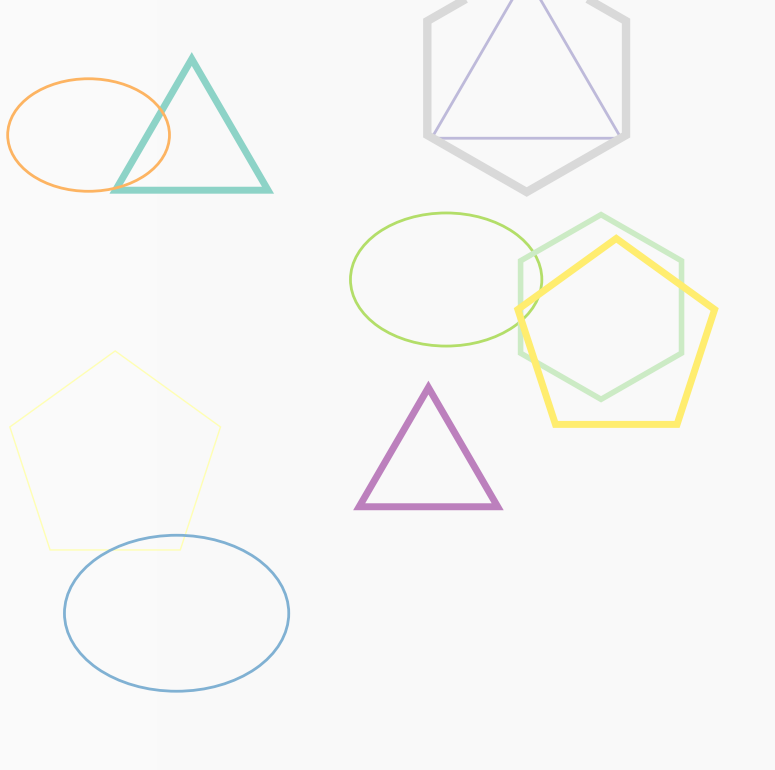[{"shape": "triangle", "thickness": 2.5, "radius": 0.57, "center": [0.247, 0.81]}, {"shape": "pentagon", "thickness": 0.5, "radius": 0.71, "center": [0.149, 0.401]}, {"shape": "triangle", "thickness": 1, "radius": 0.71, "center": [0.679, 0.891]}, {"shape": "oval", "thickness": 1, "radius": 0.72, "center": [0.228, 0.204]}, {"shape": "oval", "thickness": 1, "radius": 0.52, "center": [0.114, 0.825]}, {"shape": "oval", "thickness": 1, "radius": 0.62, "center": [0.576, 0.637]}, {"shape": "hexagon", "thickness": 3, "radius": 0.74, "center": [0.68, 0.899]}, {"shape": "triangle", "thickness": 2.5, "radius": 0.52, "center": [0.553, 0.393]}, {"shape": "hexagon", "thickness": 2, "radius": 0.6, "center": [0.776, 0.601]}, {"shape": "pentagon", "thickness": 2.5, "radius": 0.67, "center": [0.795, 0.557]}]